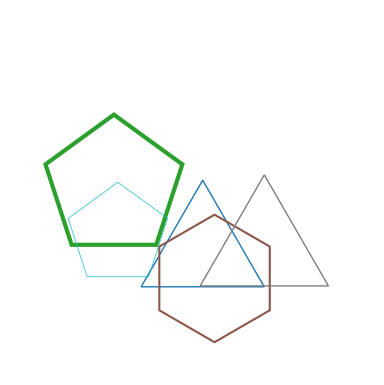[{"shape": "triangle", "thickness": 1, "radius": 0.92, "center": [0.526, 0.347]}, {"shape": "pentagon", "thickness": 3, "radius": 0.93, "center": [0.296, 0.515]}, {"shape": "hexagon", "thickness": 1.5, "radius": 0.83, "center": [0.557, 0.277]}, {"shape": "triangle", "thickness": 1, "radius": 0.96, "center": [0.686, 0.353]}, {"shape": "pentagon", "thickness": 0.5, "radius": 0.68, "center": [0.306, 0.391]}]